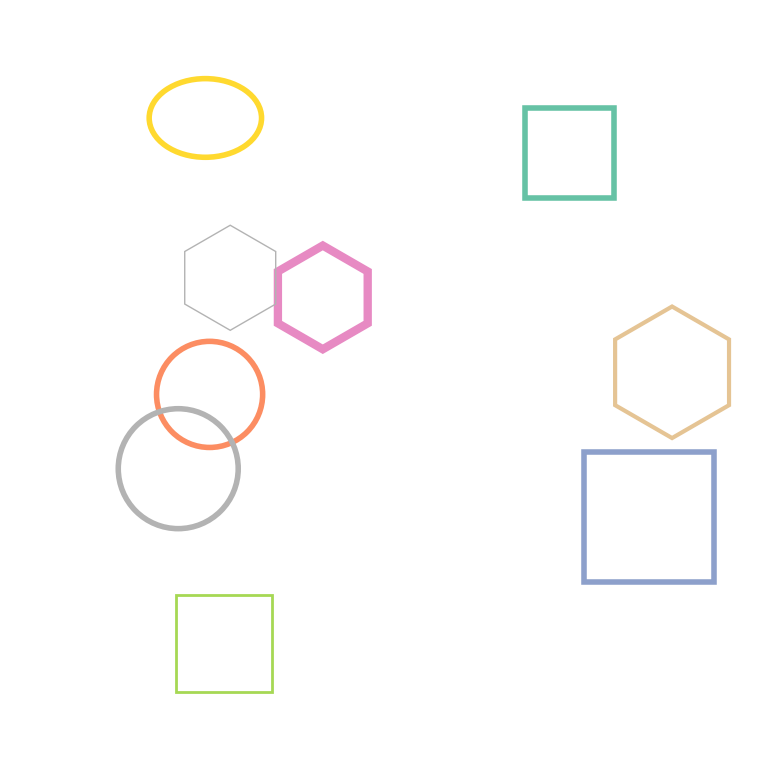[{"shape": "square", "thickness": 2, "radius": 0.29, "center": [0.739, 0.801]}, {"shape": "circle", "thickness": 2, "radius": 0.34, "center": [0.272, 0.488]}, {"shape": "square", "thickness": 2, "radius": 0.42, "center": [0.843, 0.328]}, {"shape": "hexagon", "thickness": 3, "radius": 0.34, "center": [0.419, 0.614]}, {"shape": "square", "thickness": 1, "radius": 0.31, "center": [0.291, 0.165]}, {"shape": "oval", "thickness": 2, "radius": 0.36, "center": [0.267, 0.847]}, {"shape": "hexagon", "thickness": 1.5, "radius": 0.43, "center": [0.873, 0.517]}, {"shape": "circle", "thickness": 2, "radius": 0.39, "center": [0.231, 0.391]}, {"shape": "hexagon", "thickness": 0.5, "radius": 0.34, "center": [0.299, 0.639]}]